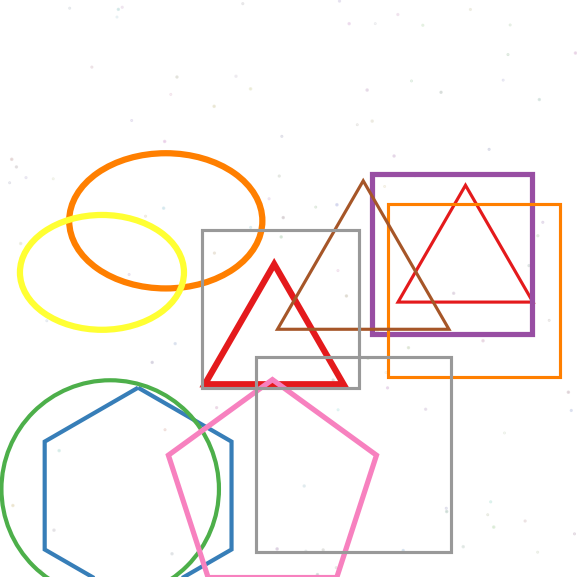[{"shape": "triangle", "thickness": 1.5, "radius": 0.67, "center": [0.806, 0.543]}, {"shape": "triangle", "thickness": 3, "radius": 0.69, "center": [0.475, 0.403]}, {"shape": "hexagon", "thickness": 2, "radius": 0.93, "center": [0.239, 0.141]}, {"shape": "circle", "thickness": 2, "radius": 0.94, "center": [0.191, 0.152]}, {"shape": "square", "thickness": 2.5, "radius": 0.69, "center": [0.783, 0.56]}, {"shape": "square", "thickness": 1.5, "radius": 0.75, "center": [0.821, 0.496]}, {"shape": "oval", "thickness": 3, "radius": 0.84, "center": [0.287, 0.617]}, {"shape": "oval", "thickness": 3, "radius": 0.71, "center": [0.177, 0.527]}, {"shape": "triangle", "thickness": 1.5, "radius": 0.86, "center": [0.629, 0.515]}, {"shape": "pentagon", "thickness": 2.5, "radius": 0.95, "center": [0.472, 0.152]}, {"shape": "square", "thickness": 1.5, "radius": 0.68, "center": [0.486, 0.465]}, {"shape": "square", "thickness": 1.5, "radius": 0.84, "center": [0.612, 0.212]}]